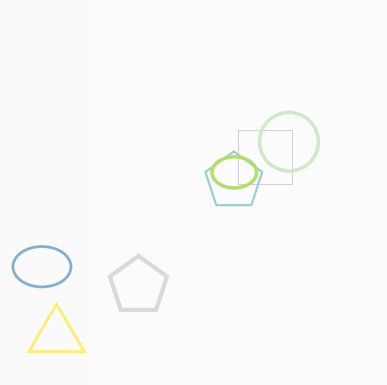[{"shape": "pentagon", "thickness": 1.5, "radius": 0.39, "center": [0.603, 0.529]}, {"shape": "square", "thickness": 0.5, "radius": 0.35, "center": [0.684, 0.592]}, {"shape": "oval", "thickness": 2, "radius": 0.37, "center": [0.108, 0.307]}, {"shape": "oval", "thickness": 2.5, "radius": 0.29, "center": [0.604, 0.552]}, {"shape": "pentagon", "thickness": 3, "radius": 0.39, "center": [0.357, 0.258]}, {"shape": "circle", "thickness": 2.5, "radius": 0.38, "center": [0.746, 0.632]}, {"shape": "triangle", "thickness": 2, "radius": 0.41, "center": [0.146, 0.128]}]